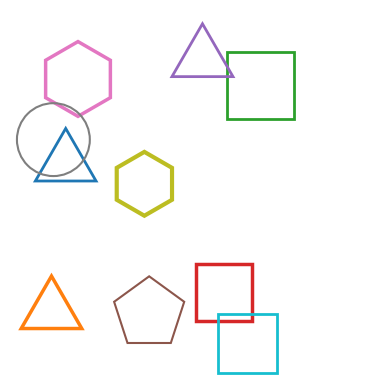[{"shape": "triangle", "thickness": 2, "radius": 0.46, "center": [0.171, 0.575]}, {"shape": "triangle", "thickness": 2.5, "radius": 0.45, "center": [0.134, 0.192]}, {"shape": "square", "thickness": 2, "radius": 0.43, "center": [0.676, 0.779]}, {"shape": "square", "thickness": 2.5, "radius": 0.37, "center": [0.582, 0.24]}, {"shape": "triangle", "thickness": 2, "radius": 0.46, "center": [0.526, 0.847]}, {"shape": "pentagon", "thickness": 1.5, "radius": 0.48, "center": [0.387, 0.187]}, {"shape": "hexagon", "thickness": 2.5, "radius": 0.49, "center": [0.203, 0.795]}, {"shape": "circle", "thickness": 1.5, "radius": 0.47, "center": [0.139, 0.637]}, {"shape": "hexagon", "thickness": 3, "radius": 0.41, "center": [0.375, 0.523]}, {"shape": "square", "thickness": 2, "radius": 0.38, "center": [0.642, 0.109]}]